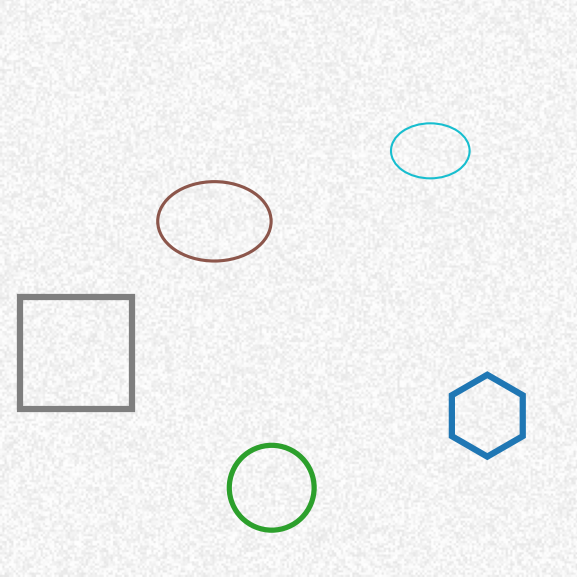[{"shape": "hexagon", "thickness": 3, "radius": 0.35, "center": [0.844, 0.279]}, {"shape": "circle", "thickness": 2.5, "radius": 0.37, "center": [0.47, 0.155]}, {"shape": "oval", "thickness": 1.5, "radius": 0.49, "center": [0.371, 0.616]}, {"shape": "square", "thickness": 3, "radius": 0.48, "center": [0.132, 0.387]}, {"shape": "oval", "thickness": 1, "radius": 0.34, "center": [0.745, 0.738]}]